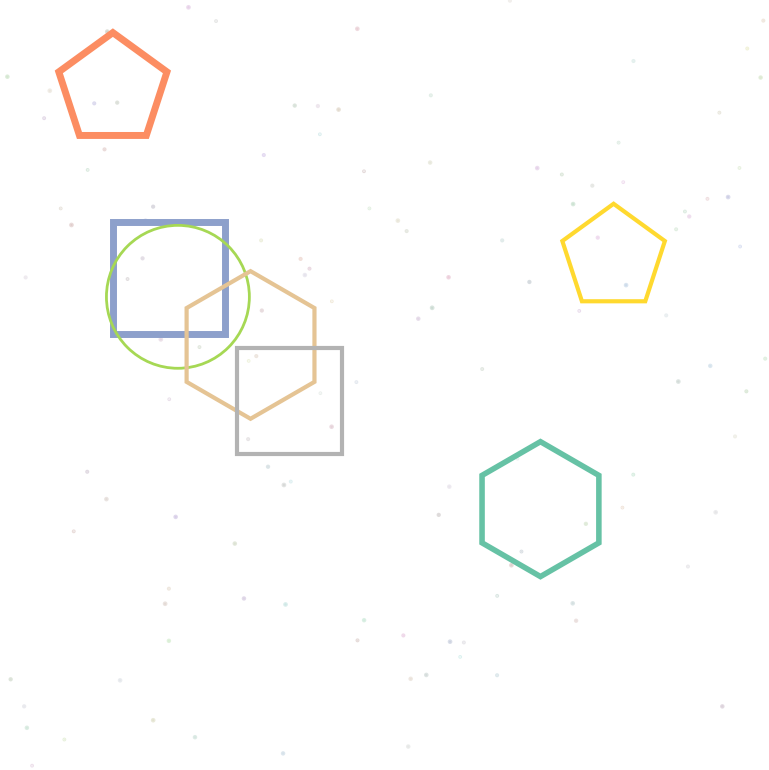[{"shape": "hexagon", "thickness": 2, "radius": 0.44, "center": [0.702, 0.339]}, {"shape": "pentagon", "thickness": 2.5, "radius": 0.37, "center": [0.147, 0.884]}, {"shape": "square", "thickness": 2.5, "radius": 0.36, "center": [0.22, 0.639]}, {"shape": "circle", "thickness": 1, "radius": 0.46, "center": [0.231, 0.615]}, {"shape": "pentagon", "thickness": 1.5, "radius": 0.35, "center": [0.797, 0.665]}, {"shape": "hexagon", "thickness": 1.5, "radius": 0.48, "center": [0.325, 0.552]}, {"shape": "square", "thickness": 1.5, "radius": 0.34, "center": [0.376, 0.479]}]